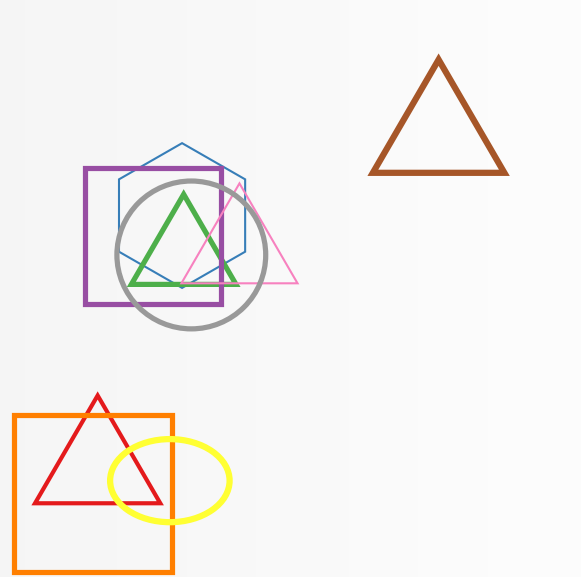[{"shape": "triangle", "thickness": 2, "radius": 0.62, "center": [0.168, 0.19]}, {"shape": "hexagon", "thickness": 1, "radius": 0.63, "center": [0.313, 0.626]}, {"shape": "triangle", "thickness": 2.5, "radius": 0.52, "center": [0.316, 0.559]}, {"shape": "square", "thickness": 2.5, "radius": 0.59, "center": [0.264, 0.59]}, {"shape": "square", "thickness": 2.5, "radius": 0.68, "center": [0.161, 0.144]}, {"shape": "oval", "thickness": 3, "radius": 0.51, "center": [0.292, 0.167]}, {"shape": "triangle", "thickness": 3, "radius": 0.65, "center": [0.755, 0.765]}, {"shape": "triangle", "thickness": 1, "radius": 0.58, "center": [0.412, 0.566]}, {"shape": "circle", "thickness": 2.5, "radius": 0.64, "center": [0.329, 0.558]}]